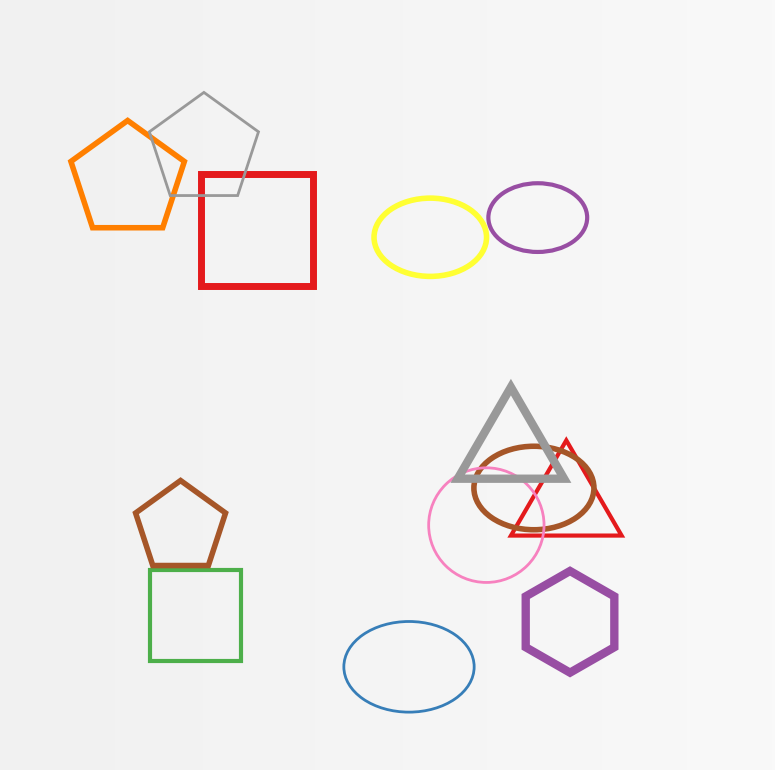[{"shape": "triangle", "thickness": 1.5, "radius": 0.41, "center": [0.731, 0.346]}, {"shape": "square", "thickness": 2.5, "radius": 0.36, "center": [0.332, 0.701]}, {"shape": "oval", "thickness": 1, "radius": 0.42, "center": [0.528, 0.134]}, {"shape": "square", "thickness": 1.5, "radius": 0.29, "center": [0.253, 0.2]}, {"shape": "hexagon", "thickness": 3, "radius": 0.33, "center": [0.736, 0.192]}, {"shape": "oval", "thickness": 1.5, "radius": 0.32, "center": [0.694, 0.717]}, {"shape": "pentagon", "thickness": 2, "radius": 0.38, "center": [0.165, 0.767]}, {"shape": "oval", "thickness": 2, "radius": 0.36, "center": [0.555, 0.692]}, {"shape": "oval", "thickness": 2, "radius": 0.39, "center": [0.689, 0.366]}, {"shape": "pentagon", "thickness": 2, "radius": 0.31, "center": [0.233, 0.315]}, {"shape": "circle", "thickness": 1, "radius": 0.37, "center": [0.628, 0.318]}, {"shape": "pentagon", "thickness": 1, "radius": 0.37, "center": [0.263, 0.806]}, {"shape": "triangle", "thickness": 3, "radius": 0.4, "center": [0.659, 0.418]}]